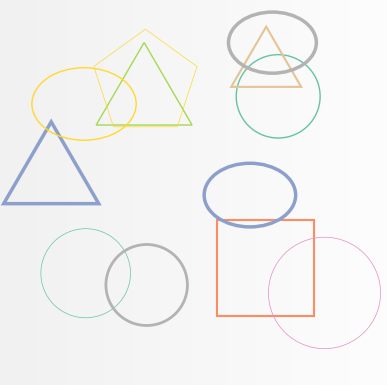[{"shape": "circle", "thickness": 1, "radius": 0.54, "center": [0.718, 0.75]}, {"shape": "circle", "thickness": 0.5, "radius": 0.58, "center": [0.221, 0.29]}, {"shape": "square", "thickness": 1.5, "radius": 0.62, "center": [0.686, 0.304]}, {"shape": "oval", "thickness": 2.5, "radius": 0.59, "center": [0.645, 0.493]}, {"shape": "triangle", "thickness": 2.5, "radius": 0.71, "center": [0.132, 0.542]}, {"shape": "circle", "thickness": 0.5, "radius": 0.72, "center": [0.837, 0.239]}, {"shape": "triangle", "thickness": 1, "radius": 0.71, "center": [0.372, 0.747]}, {"shape": "pentagon", "thickness": 0.5, "radius": 0.7, "center": [0.375, 0.784]}, {"shape": "oval", "thickness": 1, "radius": 0.67, "center": [0.217, 0.73]}, {"shape": "triangle", "thickness": 1.5, "radius": 0.52, "center": [0.687, 0.826]}, {"shape": "oval", "thickness": 2.5, "radius": 0.57, "center": [0.703, 0.889]}, {"shape": "circle", "thickness": 2, "radius": 0.53, "center": [0.378, 0.26]}]